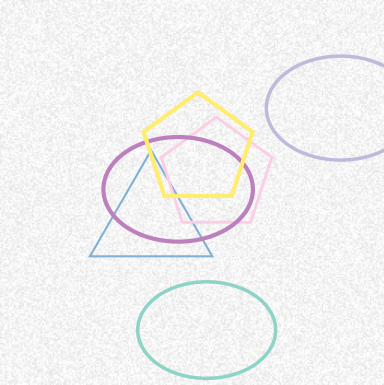[{"shape": "oval", "thickness": 2.5, "radius": 0.9, "center": [0.537, 0.143]}, {"shape": "oval", "thickness": 2.5, "radius": 0.96, "center": [0.885, 0.719]}, {"shape": "triangle", "thickness": 1.5, "radius": 0.92, "center": [0.392, 0.426]}, {"shape": "pentagon", "thickness": 2, "radius": 0.75, "center": [0.562, 0.545]}, {"shape": "oval", "thickness": 3, "radius": 0.97, "center": [0.463, 0.508]}, {"shape": "pentagon", "thickness": 3, "radius": 0.74, "center": [0.514, 0.611]}]